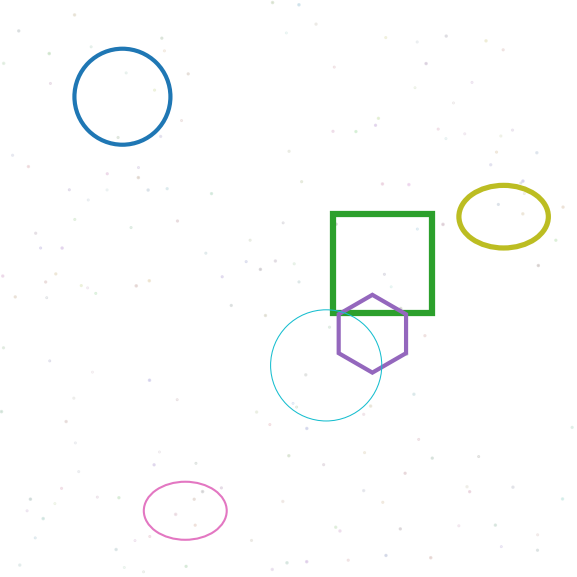[{"shape": "circle", "thickness": 2, "radius": 0.42, "center": [0.212, 0.832]}, {"shape": "square", "thickness": 3, "radius": 0.43, "center": [0.663, 0.543]}, {"shape": "hexagon", "thickness": 2, "radius": 0.34, "center": [0.645, 0.421]}, {"shape": "oval", "thickness": 1, "radius": 0.36, "center": [0.321, 0.115]}, {"shape": "oval", "thickness": 2.5, "radius": 0.39, "center": [0.872, 0.624]}, {"shape": "circle", "thickness": 0.5, "radius": 0.48, "center": [0.565, 0.366]}]